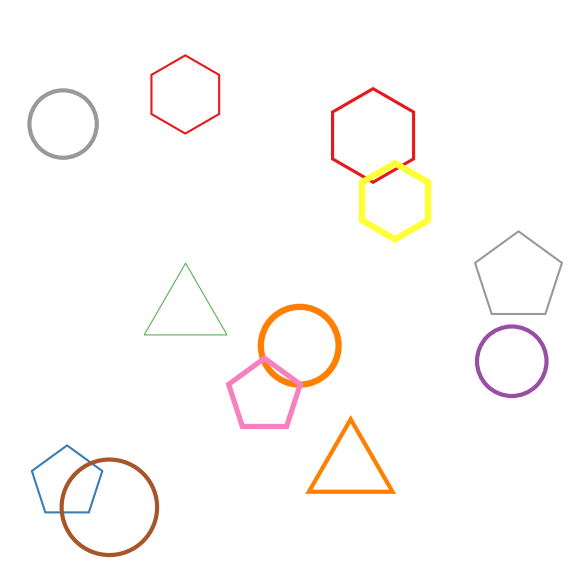[{"shape": "hexagon", "thickness": 1.5, "radius": 0.41, "center": [0.646, 0.765]}, {"shape": "hexagon", "thickness": 1, "radius": 0.34, "center": [0.321, 0.836]}, {"shape": "pentagon", "thickness": 1, "radius": 0.32, "center": [0.116, 0.164]}, {"shape": "triangle", "thickness": 0.5, "radius": 0.41, "center": [0.321, 0.461]}, {"shape": "circle", "thickness": 2, "radius": 0.3, "center": [0.886, 0.374]}, {"shape": "circle", "thickness": 3, "radius": 0.34, "center": [0.519, 0.4]}, {"shape": "triangle", "thickness": 2, "radius": 0.42, "center": [0.607, 0.189]}, {"shape": "hexagon", "thickness": 3, "radius": 0.33, "center": [0.684, 0.651]}, {"shape": "circle", "thickness": 2, "radius": 0.41, "center": [0.189, 0.121]}, {"shape": "pentagon", "thickness": 2.5, "radius": 0.33, "center": [0.458, 0.313]}, {"shape": "circle", "thickness": 2, "radius": 0.29, "center": [0.109, 0.784]}, {"shape": "pentagon", "thickness": 1, "radius": 0.4, "center": [0.898, 0.519]}]